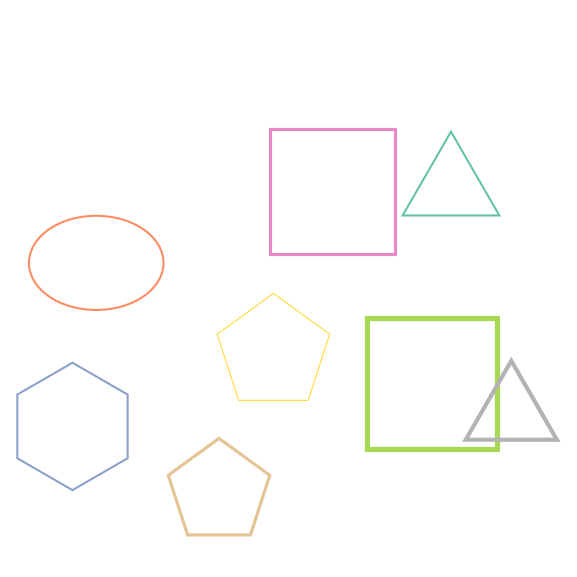[{"shape": "triangle", "thickness": 1, "radius": 0.48, "center": [0.781, 0.674]}, {"shape": "oval", "thickness": 1, "radius": 0.58, "center": [0.167, 0.544]}, {"shape": "hexagon", "thickness": 1, "radius": 0.55, "center": [0.125, 0.261]}, {"shape": "square", "thickness": 1.5, "radius": 0.54, "center": [0.575, 0.667]}, {"shape": "square", "thickness": 2.5, "radius": 0.56, "center": [0.748, 0.335]}, {"shape": "pentagon", "thickness": 0.5, "radius": 0.51, "center": [0.473, 0.389]}, {"shape": "pentagon", "thickness": 1.5, "radius": 0.46, "center": [0.379, 0.148]}, {"shape": "triangle", "thickness": 2, "radius": 0.46, "center": [0.885, 0.283]}]